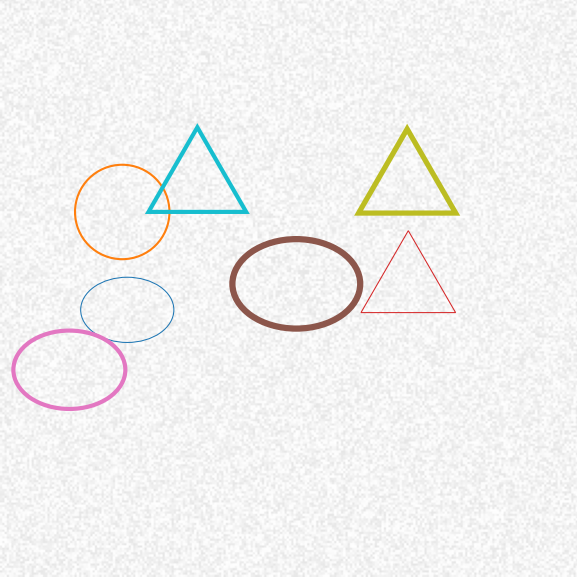[{"shape": "oval", "thickness": 0.5, "radius": 0.4, "center": [0.22, 0.463]}, {"shape": "circle", "thickness": 1, "radius": 0.41, "center": [0.212, 0.632]}, {"shape": "triangle", "thickness": 0.5, "radius": 0.47, "center": [0.707, 0.505]}, {"shape": "oval", "thickness": 3, "radius": 0.55, "center": [0.513, 0.508]}, {"shape": "oval", "thickness": 2, "radius": 0.48, "center": [0.12, 0.359]}, {"shape": "triangle", "thickness": 2.5, "radius": 0.49, "center": [0.705, 0.679]}, {"shape": "triangle", "thickness": 2, "radius": 0.49, "center": [0.342, 0.681]}]